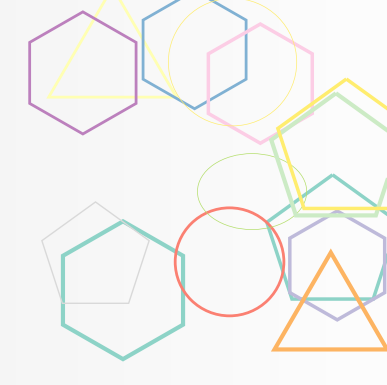[{"shape": "hexagon", "thickness": 3, "radius": 0.89, "center": [0.317, 0.246]}, {"shape": "pentagon", "thickness": 2.5, "radius": 0.89, "center": [0.858, 0.368]}, {"shape": "triangle", "thickness": 2, "radius": 0.95, "center": [0.29, 0.843]}, {"shape": "hexagon", "thickness": 2.5, "radius": 0.71, "center": [0.87, 0.311]}, {"shape": "circle", "thickness": 2, "radius": 0.7, "center": [0.592, 0.32]}, {"shape": "hexagon", "thickness": 2, "radius": 0.77, "center": [0.502, 0.871]}, {"shape": "triangle", "thickness": 3, "radius": 0.84, "center": [0.854, 0.176]}, {"shape": "oval", "thickness": 0.5, "radius": 0.7, "center": [0.651, 0.502]}, {"shape": "hexagon", "thickness": 2.5, "radius": 0.77, "center": [0.672, 0.783]}, {"shape": "pentagon", "thickness": 1, "radius": 0.73, "center": [0.246, 0.33]}, {"shape": "hexagon", "thickness": 2, "radius": 0.79, "center": [0.214, 0.811]}, {"shape": "pentagon", "thickness": 3, "radius": 0.88, "center": [0.867, 0.582]}, {"shape": "pentagon", "thickness": 2.5, "radius": 0.93, "center": [0.894, 0.609]}, {"shape": "circle", "thickness": 0.5, "radius": 0.83, "center": [0.6, 0.839]}]